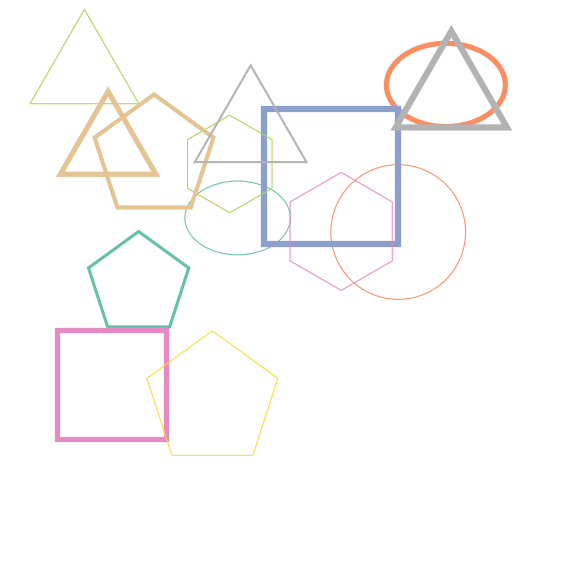[{"shape": "pentagon", "thickness": 1.5, "radius": 0.46, "center": [0.24, 0.507]}, {"shape": "oval", "thickness": 0.5, "radius": 0.46, "center": [0.411, 0.622]}, {"shape": "oval", "thickness": 2.5, "radius": 0.51, "center": [0.772, 0.852]}, {"shape": "circle", "thickness": 0.5, "radius": 0.58, "center": [0.69, 0.597]}, {"shape": "square", "thickness": 3, "radius": 0.58, "center": [0.573, 0.693]}, {"shape": "hexagon", "thickness": 0.5, "radius": 0.51, "center": [0.591, 0.598]}, {"shape": "square", "thickness": 2.5, "radius": 0.47, "center": [0.193, 0.333]}, {"shape": "hexagon", "thickness": 0.5, "radius": 0.42, "center": [0.398, 0.715]}, {"shape": "triangle", "thickness": 0.5, "radius": 0.54, "center": [0.146, 0.874]}, {"shape": "pentagon", "thickness": 0.5, "radius": 0.6, "center": [0.368, 0.307]}, {"shape": "triangle", "thickness": 2.5, "radius": 0.48, "center": [0.187, 0.745]}, {"shape": "pentagon", "thickness": 2, "radius": 0.54, "center": [0.267, 0.727]}, {"shape": "triangle", "thickness": 1, "radius": 0.56, "center": [0.434, 0.774]}, {"shape": "triangle", "thickness": 3, "radius": 0.56, "center": [0.782, 0.834]}]